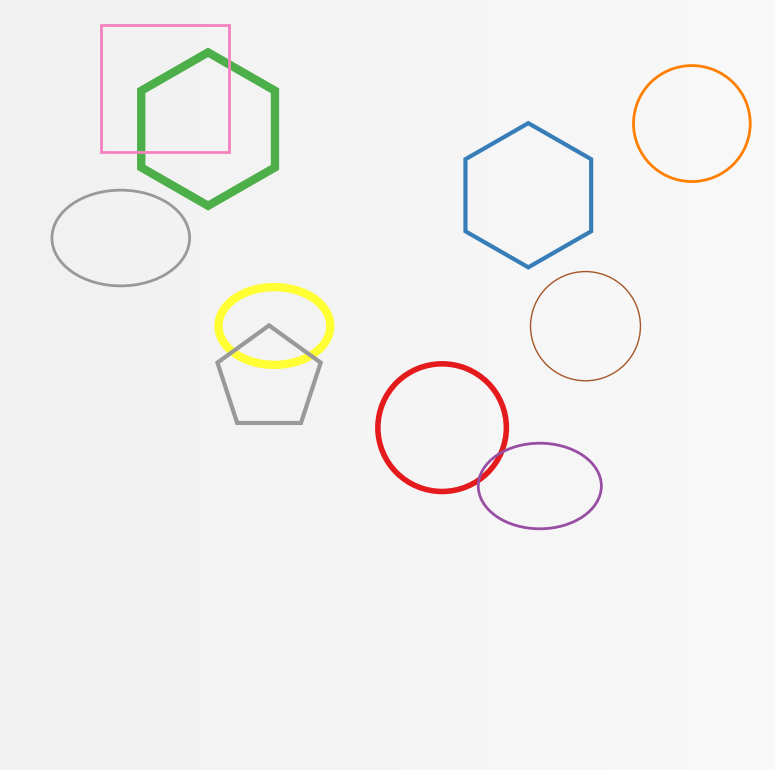[{"shape": "circle", "thickness": 2, "radius": 0.41, "center": [0.57, 0.445]}, {"shape": "hexagon", "thickness": 1.5, "radius": 0.47, "center": [0.682, 0.746]}, {"shape": "hexagon", "thickness": 3, "radius": 0.5, "center": [0.269, 0.832]}, {"shape": "oval", "thickness": 1, "radius": 0.4, "center": [0.697, 0.369]}, {"shape": "circle", "thickness": 1, "radius": 0.38, "center": [0.893, 0.84]}, {"shape": "oval", "thickness": 3, "radius": 0.36, "center": [0.354, 0.577]}, {"shape": "circle", "thickness": 0.5, "radius": 0.35, "center": [0.755, 0.576]}, {"shape": "square", "thickness": 1, "radius": 0.41, "center": [0.212, 0.885]}, {"shape": "pentagon", "thickness": 1.5, "radius": 0.35, "center": [0.347, 0.507]}, {"shape": "oval", "thickness": 1, "radius": 0.44, "center": [0.156, 0.691]}]